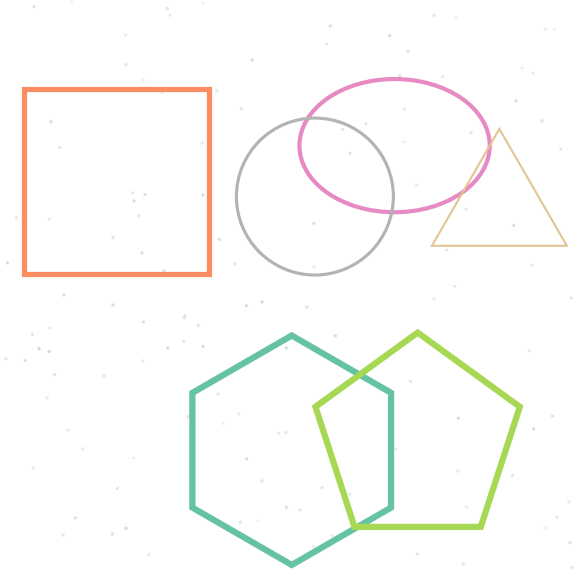[{"shape": "hexagon", "thickness": 3, "radius": 0.99, "center": [0.505, 0.22]}, {"shape": "square", "thickness": 2.5, "radius": 0.8, "center": [0.202, 0.685]}, {"shape": "oval", "thickness": 2, "radius": 0.82, "center": [0.683, 0.747]}, {"shape": "pentagon", "thickness": 3, "radius": 0.93, "center": [0.723, 0.237]}, {"shape": "triangle", "thickness": 1, "radius": 0.67, "center": [0.865, 0.641]}, {"shape": "circle", "thickness": 1.5, "radius": 0.68, "center": [0.545, 0.659]}]